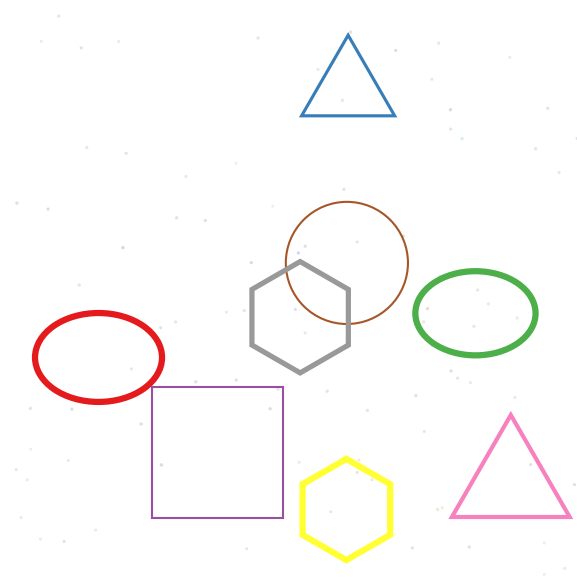[{"shape": "oval", "thickness": 3, "radius": 0.55, "center": [0.171, 0.38]}, {"shape": "triangle", "thickness": 1.5, "radius": 0.47, "center": [0.603, 0.845]}, {"shape": "oval", "thickness": 3, "radius": 0.52, "center": [0.823, 0.457]}, {"shape": "square", "thickness": 1, "radius": 0.57, "center": [0.376, 0.216]}, {"shape": "hexagon", "thickness": 3, "radius": 0.44, "center": [0.6, 0.117]}, {"shape": "circle", "thickness": 1, "radius": 0.53, "center": [0.601, 0.544]}, {"shape": "triangle", "thickness": 2, "radius": 0.59, "center": [0.885, 0.163]}, {"shape": "hexagon", "thickness": 2.5, "radius": 0.48, "center": [0.52, 0.45]}]